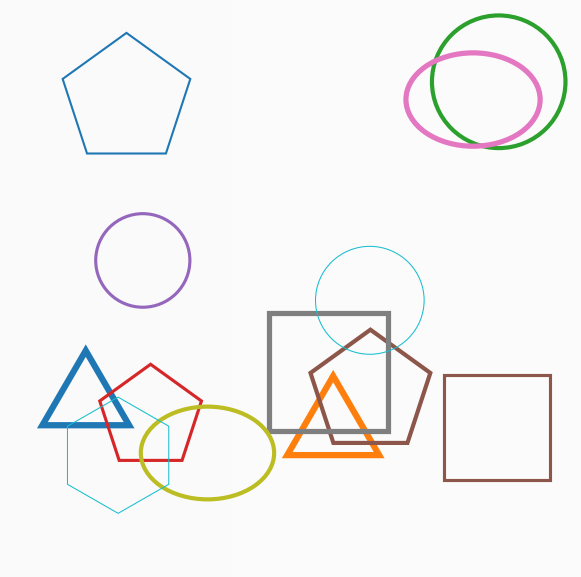[{"shape": "triangle", "thickness": 3, "radius": 0.43, "center": [0.148, 0.306]}, {"shape": "pentagon", "thickness": 1, "radius": 0.58, "center": [0.218, 0.827]}, {"shape": "triangle", "thickness": 3, "radius": 0.46, "center": [0.573, 0.257]}, {"shape": "circle", "thickness": 2, "radius": 0.57, "center": [0.858, 0.858]}, {"shape": "pentagon", "thickness": 1.5, "radius": 0.46, "center": [0.259, 0.276]}, {"shape": "circle", "thickness": 1.5, "radius": 0.41, "center": [0.246, 0.548]}, {"shape": "pentagon", "thickness": 2, "radius": 0.54, "center": [0.637, 0.32]}, {"shape": "square", "thickness": 1.5, "radius": 0.46, "center": [0.855, 0.259]}, {"shape": "oval", "thickness": 2.5, "radius": 0.58, "center": [0.814, 0.827]}, {"shape": "square", "thickness": 2.5, "radius": 0.51, "center": [0.565, 0.354]}, {"shape": "oval", "thickness": 2, "radius": 0.57, "center": [0.357, 0.215]}, {"shape": "circle", "thickness": 0.5, "radius": 0.47, "center": [0.636, 0.479]}, {"shape": "hexagon", "thickness": 0.5, "radius": 0.5, "center": [0.203, 0.211]}]